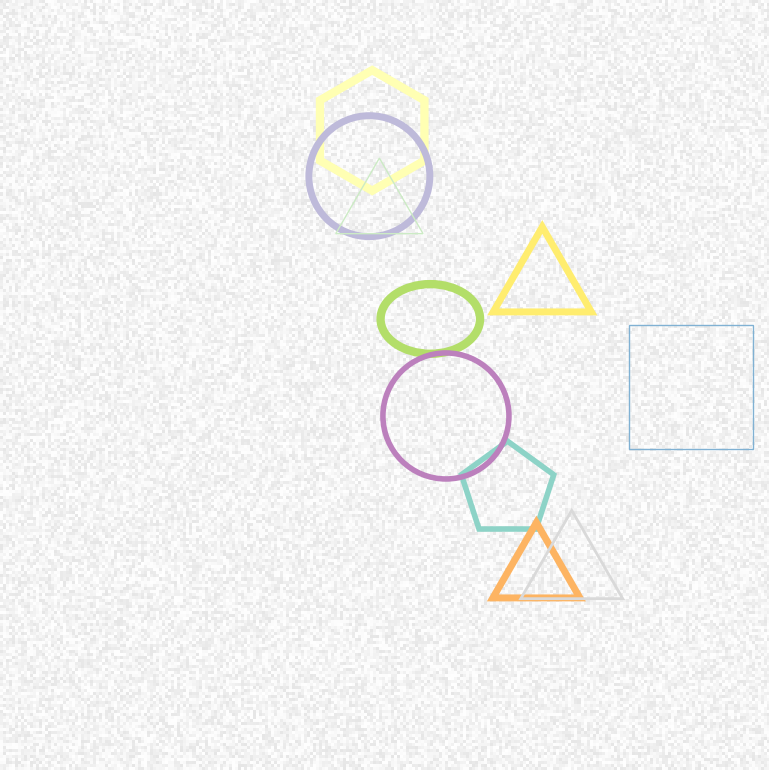[{"shape": "pentagon", "thickness": 2, "radius": 0.32, "center": [0.659, 0.364]}, {"shape": "hexagon", "thickness": 3, "radius": 0.39, "center": [0.483, 0.831]}, {"shape": "circle", "thickness": 2.5, "radius": 0.39, "center": [0.48, 0.771]}, {"shape": "square", "thickness": 0.5, "radius": 0.4, "center": [0.898, 0.498]}, {"shape": "triangle", "thickness": 2.5, "radius": 0.33, "center": [0.697, 0.256]}, {"shape": "oval", "thickness": 3, "radius": 0.32, "center": [0.559, 0.586]}, {"shape": "triangle", "thickness": 1, "radius": 0.38, "center": [0.743, 0.261]}, {"shape": "circle", "thickness": 2, "radius": 0.41, "center": [0.579, 0.46]}, {"shape": "triangle", "thickness": 0.5, "radius": 0.33, "center": [0.493, 0.729]}, {"shape": "triangle", "thickness": 2.5, "radius": 0.37, "center": [0.704, 0.632]}]